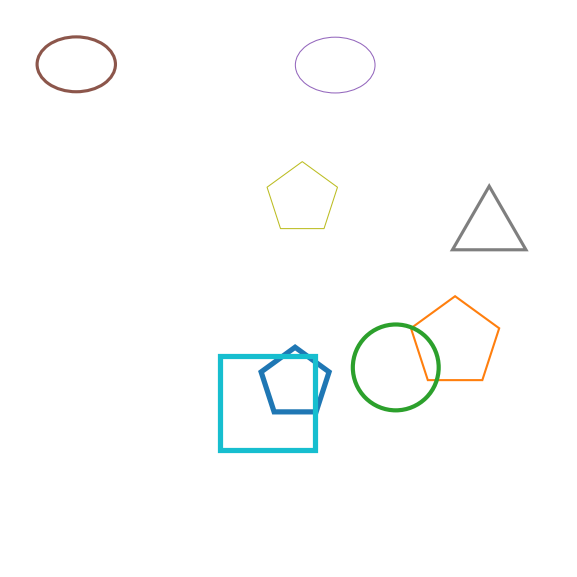[{"shape": "pentagon", "thickness": 2.5, "radius": 0.31, "center": [0.511, 0.336]}, {"shape": "pentagon", "thickness": 1, "radius": 0.4, "center": [0.788, 0.406]}, {"shape": "circle", "thickness": 2, "radius": 0.37, "center": [0.685, 0.363]}, {"shape": "oval", "thickness": 0.5, "radius": 0.34, "center": [0.58, 0.886]}, {"shape": "oval", "thickness": 1.5, "radius": 0.34, "center": [0.132, 0.888]}, {"shape": "triangle", "thickness": 1.5, "radius": 0.37, "center": [0.847, 0.603]}, {"shape": "pentagon", "thickness": 0.5, "radius": 0.32, "center": [0.523, 0.655]}, {"shape": "square", "thickness": 2.5, "radius": 0.41, "center": [0.463, 0.301]}]